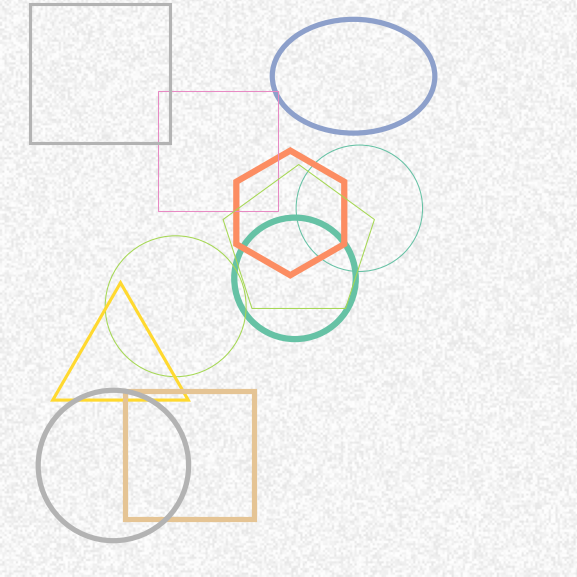[{"shape": "circle", "thickness": 3, "radius": 0.53, "center": [0.511, 0.517]}, {"shape": "circle", "thickness": 0.5, "radius": 0.55, "center": [0.622, 0.638]}, {"shape": "hexagon", "thickness": 3, "radius": 0.54, "center": [0.503, 0.63]}, {"shape": "oval", "thickness": 2.5, "radius": 0.7, "center": [0.612, 0.867]}, {"shape": "square", "thickness": 0.5, "radius": 0.52, "center": [0.378, 0.738]}, {"shape": "pentagon", "thickness": 0.5, "radius": 0.69, "center": [0.517, 0.576]}, {"shape": "circle", "thickness": 0.5, "radius": 0.61, "center": [0.304, 0.469]}, {"shape": "triangle", "thickness": 1.5, "radius": 0.68, "center": [0.209, 0.374]}, {"shape": "square", "thickness": 2.5, "radius": 0.55, "center": [0.328, 0.212]}, {"shape": "circle", "thickness": 2.5, "radius": 0.65, "center": [0.196, 0.193]}, {"shape": "square", "thickness": 1.5, "radius": 0.6, "center": [0.173, 0.872]}]